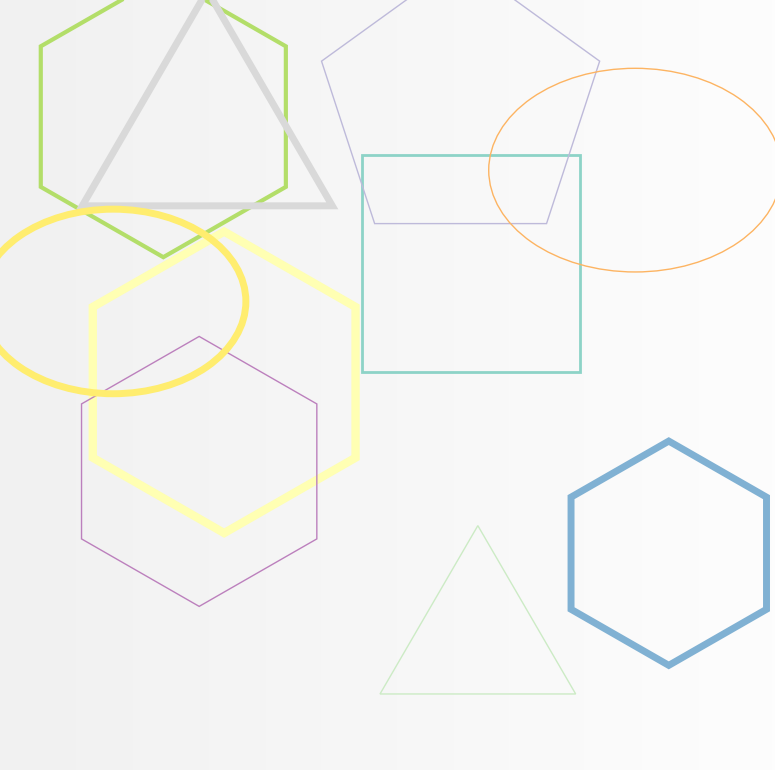[{"shape": "square", "thickness": 1, "radius": 0.7, "center": [0.607, 0.657]}, {"shape": "hexagon", "thickness": 3, "radius": 0.98, "center": [0.289, 0.503]}, {"shape": "pentagon", "thickness": 0.5, "radius": 0.94, "center": [0.594, 0.862]}, {"shape": "hexagon", "thickness": 2.5, "radius": 0.73, "center": [0.863, 0.282]}, {"shape": "oval", "thickness": 0.5, "radius": 0.94, "center": [0.82, 0.779]}, {"shape": "hexagon", "thickness": 1.5, "radius": 0.91, "center": [0.211, 0.849]}, {"shape": "triangle", "thickness": 2.5, "radius": 0.93, "center": [0.267, 0.826]}, {"shape": "hexagon", "thickness": 0.5, "radius": 0.88, "center": [0.257, 0.388]}, {"shape": "triangle", "thickness": 0.5, "radius": 0.73, "center": [0.617, 0.172]}, {"shape": "oval", "thickness": 2.5, "radius": 0.86, "center": [0.146, 0.609]}]